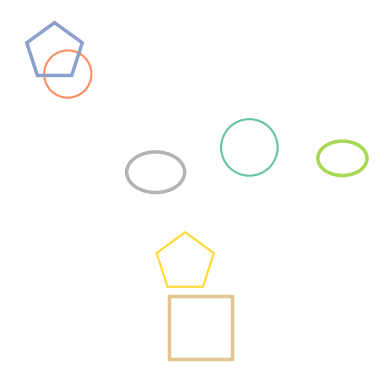[{"shape": "circle", "thickness": 1.5, "radius": 0.37, "center": [0.648, 0.617]}, {"shape": "circle", "thickness": 1.5, "radius": 0.31, "center": [0.176, 0.808]}, {"shape": "pentagon", "thickness": 2.5, "radius": 0.38, "center": [0.142, 0.865]}, {"shape": "oval", "thickness": 2.5, "radius": 0.32, "center": [0.889, 0.589]}, {"shape": "pentagon", "thickness": 1.5, "radius": 0.39, "center": [0.481, 0.319]}, {"shape": "square", "thickness": 2.5, "radius": 0.41, "center": [0.521, 0.15]}, {"shape": "oval", "thickness": 2.5, "radius": 0.38, "center": [0.404, 0.553]}]